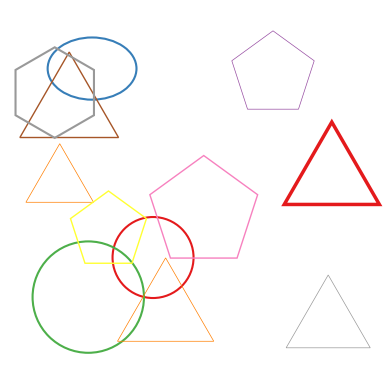[{"shape": "circle", "thickness": 1.5, "radius": 0.53, "center": [0.398, 0.331]}, {"shape": "triangle", "thickness": 2.5, "radius": 0.71, "center": [0.862, 0.54]}, {"shape": "oval", "thickness": 1.5, "radius": 0.58, "center": [0.239, 0.822]}, {"shape": "circle", "thickness": 1.5, "radius": 0.72, "center": [0.229, 0.228]}, {"shape": "pentagon", "thickness": 0.5, "radius": 0.56, "center": [0.709, 0.807]}, {"shape": "triangle", "thickness": 0.5, "radius": 0.51, "center": [0.155, 0.525]}, {"shape": "triangle", "thickness": 0.5, "radius": 0.72, "center": [0.43, 0.186]}, {"shape": "pentagon", "thickness": 1, "radius": 0.52, "center": [0.282, 0.4]}, {"shape": "triangle", "thickness": 1, "radius": 0.74, "center": [0.18, 0.717]}, {"shape": "pentagon", "thickness": 1, "radius": 0.74, "center": [0.529, 0.449]}, {"shape": "triangle", "thickness": 0.5, "radius": 0.63, "center": [0.852, 0.16]}, {"shape": "hexagon", "thickness": 1.5, "radius": 0.59, "center": [0.142, 0.76]}]